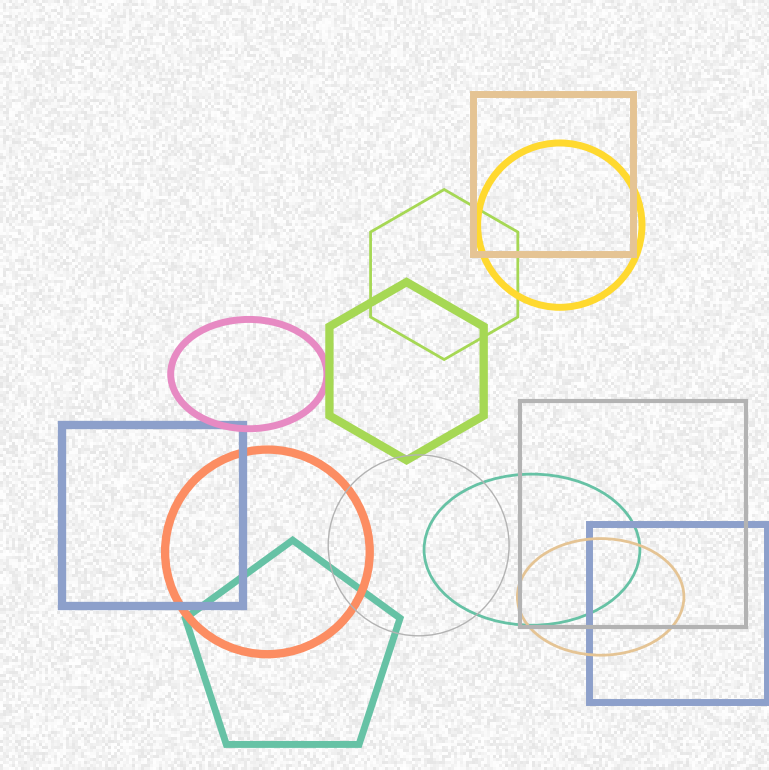[{"shape": "oval", "thickness": 1, "radius": 0.7, "center": [0.691, 0.286]}, {"shape": "pentagon", "thickness": 2.5, "radius": 0.73, "center": [0.38, 0.152]}, {"shape": "circle", "thickness": 3, "radius": 0.66, "center": [0.347, 0.283]}, {"shape": "square", "thickness": 3, "radius": 0.59, "center": [0.198, 0.331]}, {"shape": "square", "thickness": 2.5, "radius": 0.58, "center": [0.88, 0.204]}, {"shape": "oval", "thickness": 2.5, "radius": 0.51, "center": [0.323, 0.514]}, {"shape": "hexagon", "thickness": 3, "radius": 0.58, "center": [0.528, 0.518]}, {"shape": "hexagon", "thickness": 1, "radius": 0.55, "center": [0.577, 0.643]}, {"shape": "circle", "thickness": 2.5, "radius": 0.53, "center": [0.727, 0.708]}, {"shape": "square", "thickness": 2.5, "radius": 0.52, "center": [0.718, 0.774]}, {"shape": "oval", "thickness": 1, "radius": 0.54, "center": [0.78, 0.225]}, {"shape": "circle", "thickness": 0.5, "radius": 0.59, "center": [0.544, 0.292]}, {"shape": "square", "thickness": 1.5, "radius": 0.73, "center": [0.822, 0.332]}]